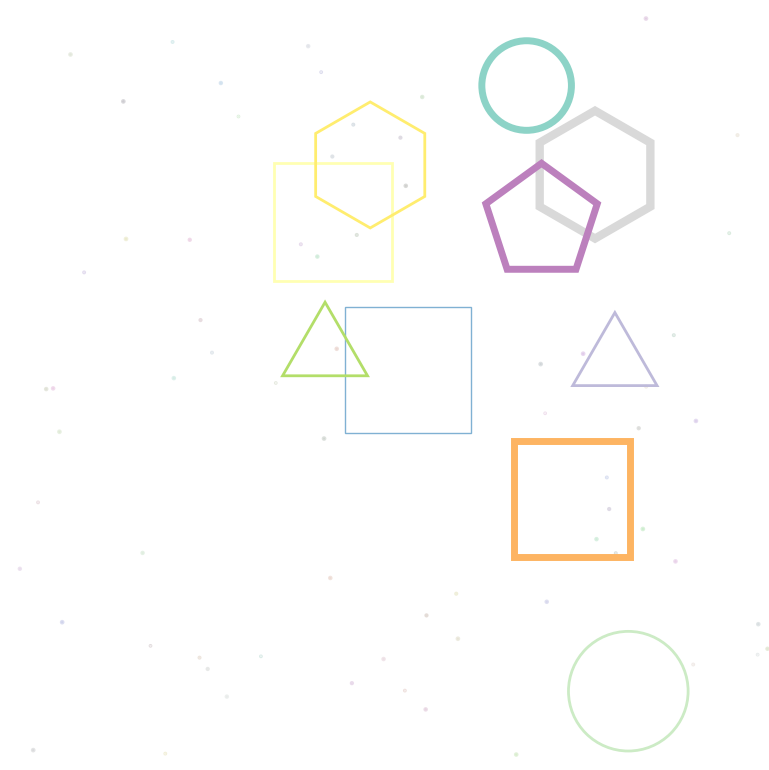[{"shape": "circle", "thickness": 2.5, "radius": 0.29, "center": [0.684, 0.889]}, {"shape": "square", "thickness": 1, "radius": 0.38, "center": [0.432, 0.712]}, {"shape": "triangle", "thickness": 1, "radius": 0.32, "center": [0.799, 0.531]}, {"shape": "square", "thickness": 0.5, "radius": 0.41, "center": [0.53, 0.52]}, {"shape": "square", "thickness": 2.5, "radius": 0.38, "center": [0.743, 0.351]}, {"shape": "triangle", "thickness": 1, "radius": 0.32, "center": [0.422, 0.544]}, {"shape": "hexagon", "thickness": 3, "radius": 0.41, "center": [0.773, 0.773]}, {"shape": "pentagon", "thickness": 2.5, "radius": 0.38, "center": [0.703, 0.712]}, {"shape": "circle", "thickness": 1, "radius": 0.39, "center": [0.816, 0.102]}, {"shape": "hexagon", "thickness": 1, "radius": 0.41, "center": [0.481, 0.786]}]